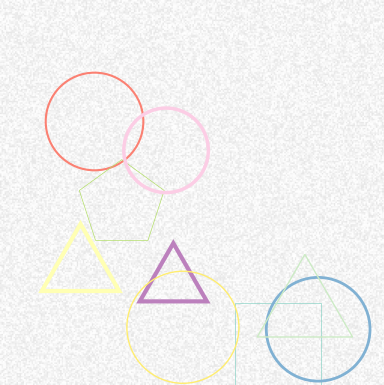[{"shape": "square", "thickness": 0.5, "radius": 0.56, "center": [0.722, 0.101]}, {"shape": "triangle", "thickness": 3, "radius": 0.58, "center": [0.209, 0.302]}, {"shape": "circle", "thickness": 1.5, "radius": 0.63, "center": [0.246, 0.684]}, {"shape": "circle", "thickness": 2, "radius": 0.67, "center": [0.826, 0.145]}, {"shape": "pentagon", "thickness": 0.5, "radius": 0.58, "center": [0.316, 0.469]}, {"shape": "circle", "thickness": 2.5, "radius": 0.55, "center": [0.431, 0.61]}, {"shape": "triangle", "thickness": 3, "radius": 0.5, "center": [0.45, 0.268]}, {"shape": "triangle", "thickness": 1, "radius": 0.72, "center": [0.792, 0.196]}, {"shape": "circle", "thickness": 1, "radius": 0.73, "center": [0.475, 0.15]}]